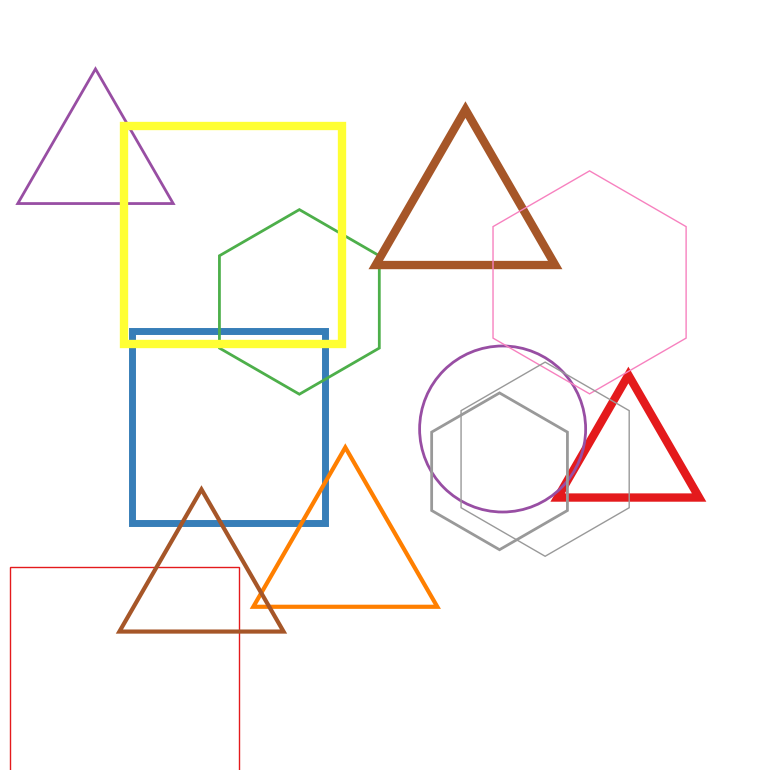[{"shape": "triangle", "thickness": 3, "radius": 0.53, "center": [0.816, 0.407]}, {"shape": "square", "thickness": 0.5, "radius": 0.75, "center": [0.162, 0.115]}, {"shape": "square", "thickness": 2.5, "radius": 0.62, "center": [0.297, 0.445]}, {"shape": "hexagon", "thickness": 1, "radius": 0.6, "center": [0.389, 0.608]}, {"shape": "circle", "thickness": 1, "radius": 0.54, "center": [0.653, 0.443]}, {"shape": "triangle", "thickness": 1, "radius": 0.58, "center": [0.124, 0.794]}, {"shape": "triangle", "thickness": 1.5, "radius": 0.69, "center": [0.448, 0.281]}, {"shape": "square", "thickness": 3, "radius": 0.71, "center": [0.303, 0.695]}, {"shape": "triangle", "thickness": 1.5, "radius": 0.62, "center": [0.262, 0.241]}, {"shape": "triangle", "thickness": 3, "radius": 0.67, "center": [0.604, 0.723]}, {"shape": "hexagon", "thickness": 0.5, "radius": 0.72, "center": [0.766, 0.633]}, {"shape": "hexagon", "thickness": 1, "radius": 0.51, "center": [0.649, 0.388]}, {"shape": "hexagon", "thickness": 0.5, "radius": 0.63, "center": [0.708, 0.404]}]